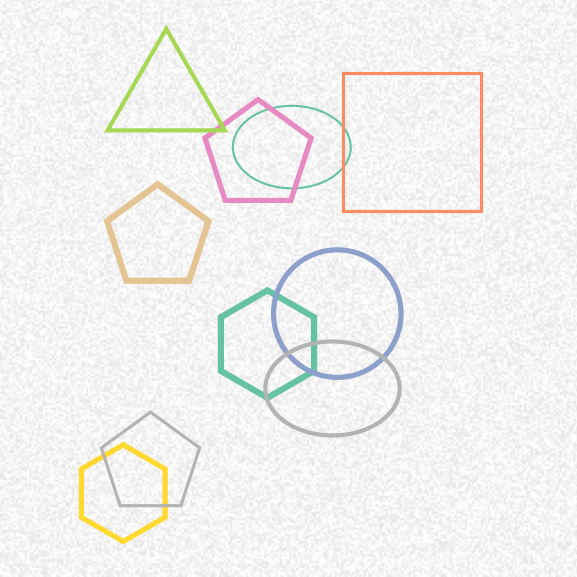[{"shape": "oval", "thickness": 1, "radius": 0.51, "center": [0.505, 0.744]}, {"shape": "hexagon", "thickness": 3, "radius": 0.47, "center": [0.463, 0.403]}, {"shape": "square", "thickness": 1.5, "radius": 0.6, "center": [0.713, 0.753]}, {"shape": "circle", "thickness": 2.5, "radius": 0.55, "center": [0.584, 0.456]}, {"shape": "pentagon", "thickness": 2.5, "radius": 0.48, "center": [0.447, 0.73]}, {"shape": "triangle", "thickness": 2, "radius": 0.59, "center": [0.288, 0.832]}, {"shape": "hexagon", "thickness": 2.5, "radius": 0.42, "center": [0.213, 0.145]}, {"shape": "pentagon", "thickness": 3, "radius": 0.46, "center": [0.273, 0.588]}, {"shape": "oval", "thickness": 2, "radius": 0.58, "center": [0.576, 0.326]}, {"shape": "pentagon", "thickness": 1.5, "radius": 0.45, "center": [0.261, 0.196]}]